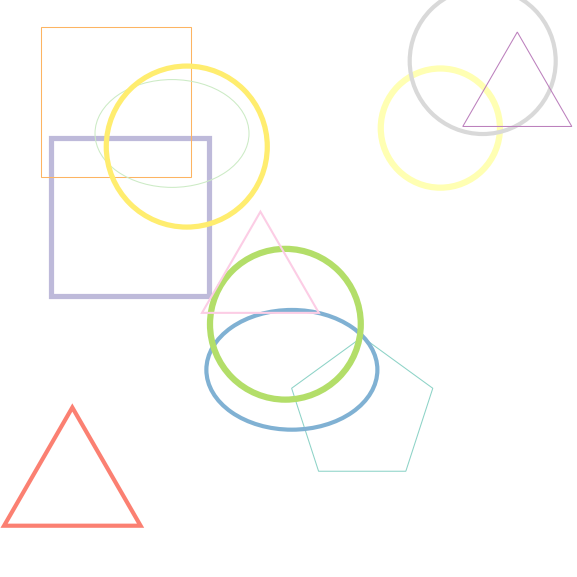[{"shape": "pentagon", "thickness": 0.5, "radius": 0.64, "center": [0.627, 0.287]}, {"shape": "circle", "thickness": 3, "radius": 0.52, "center": [0.763, 0.777]}, {"shape": "square", "thickness": 2.5, "radius": 0.69, "center": [0.225, 0.623]}, {"shape": "triangle", "thickness": 2, "radius": 0.68, "center": [0.125, 0.157]}, {"shape": "oval", "thickness": 2, "radius": 0.74, "center": [0.505, 0.359]}, {"shape": "square", "thickness": 0.5, "radius": 0.65, "center": [0.201, 0.823]}, {"shape": "circle", "thickness": 3, "radius": 0.65, "center": [0.494, 0.438]}, {"shape": "triangle", "thickness": 1, "radius": 0.58, "center": [0.451, 0.516]}, {"shape": "circle", "thickness": 2, "radius": 0.63, "center": [0.836, 0.893]}, {"shape": "triangle", "thickness": 0.5, "radius": 0.55, "center": [0.896, 0.835]}, {"shape": "oval", "thickness": 0.5, "radius": 0.67, "center": [0.298, 0.768]}, {"shape": "circle", "thickness": 2.5, "radius": 0.7, "center": [0.323, 0.745]}]